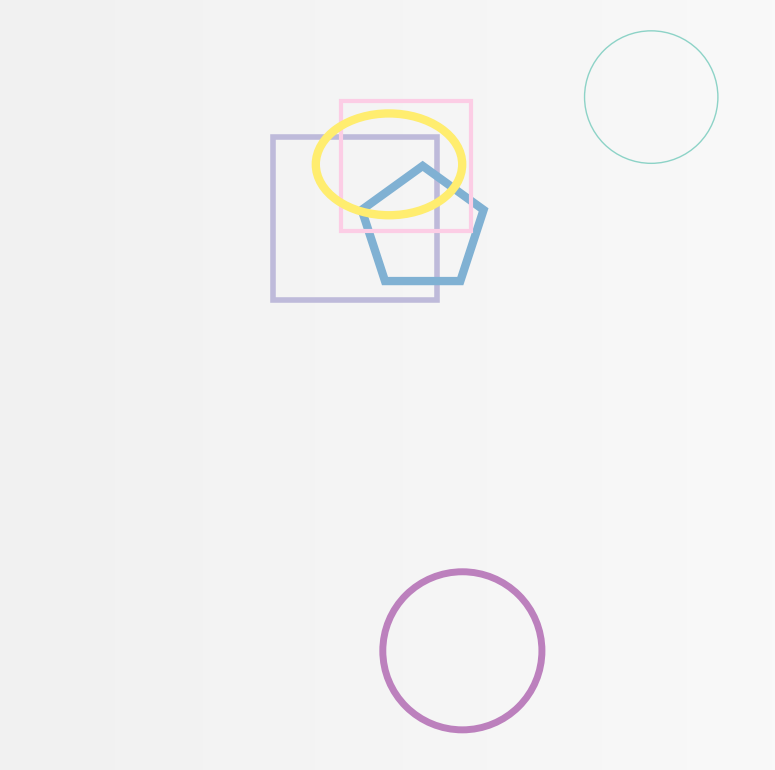[{"shape": "circle", "thickness": 0.5, "radius": 0.43, "center": [0.84, 0.874]}, {"shape": "square", "thickness": 2, "radius": 0.53, "center": [0.458, 0.716]}, {"shape": "pentagon", "thickness": 3, "radius": 0.41, "center": [0.545, 0.702]}, {"shape": "square", "thickness": 1.5, "radius": 0.42, "center": [0.524, 0.784]}, {"shape": "circle", "thickness": 2.5, "radius": 0.51, "center": [0.597, 0.155]}, {"shape": "oval", "thickness": 3, "radius": 0.47, "center": [0.502, 0.787]}]